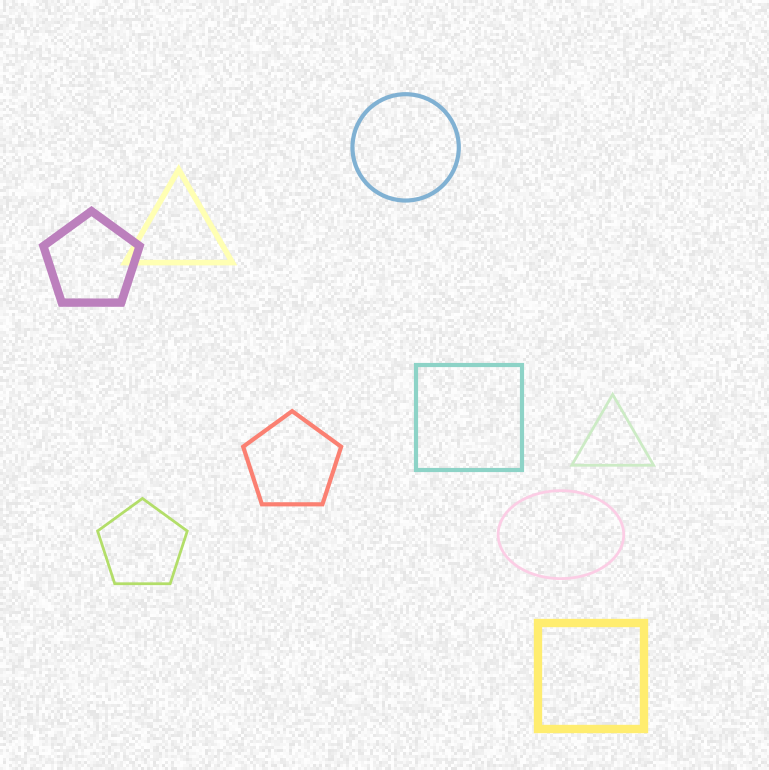[{"shape": "square", "thickness": 1.5, "radius": 0.34, "center": [0.609, 0.458]}, {"shape": "triangle", "thickness": 2, "radius": 0.4, "center": [0.232, 0.699]}, {"shape": "pentagon", "thickness": 1.5, "radius": 0.33, "center": [0.379, 0.399]}, {"shape": "circle", "thickness": 1.5, "radius": 0.35, "center": [0.527, 0.809]}, {"shape": "pentagon", "thickness": 1, "radius": 0.31, "center": [0.185, 0.291]}, {"shape": "oval", "thickness": 1, "radius": 0.41, "center": [0.728, 0.306]}, {"shape": "pentagon", "thickness": 3, "radius": 0.33, "center": [0.119, 0.66]}, {"shape": "triangle", "thickness": 1, "radius": 0.31, "center": [0.796, 0.426]}, {"shape": "square", "thickness": 3, "radius": 0.34, "center": [0.767, 0.122]}]